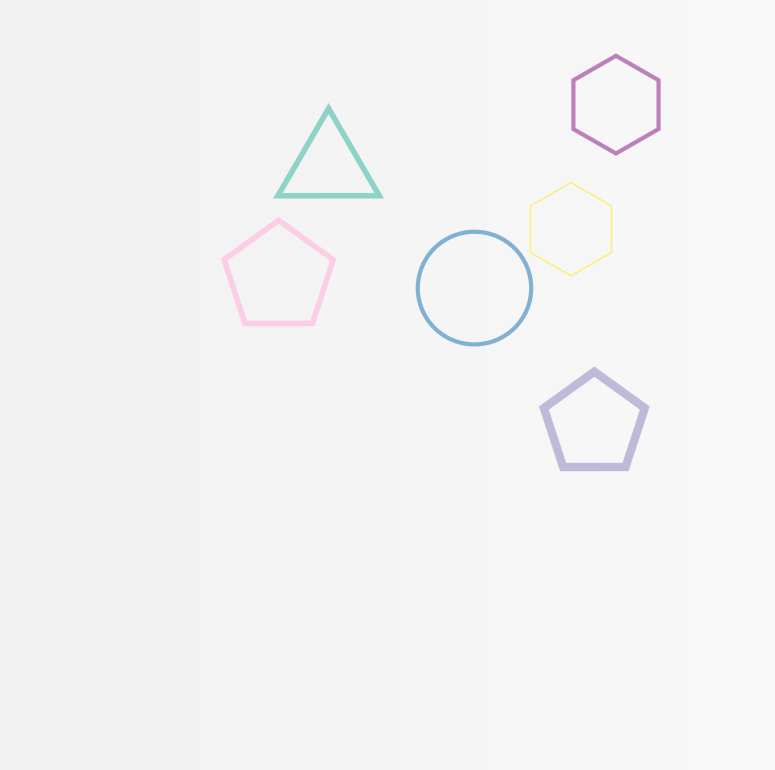[{"shape": "triangle", "thickness": 2, "radius": 0.38, "center": [0.424, 0.784]}, {"shape": "pentagon", "thickness": 3, "radius": 0.34, "center": [0.767, 0.449]}, {"shape": "circle", "thickness": 1.5, "radius": 0.37, "center": [0.612, 0.626]}, {"shape": "pentagon", "thickness": 2, "radius": 0.37, "center": [0.36, 0.64]}, {"shape": "hexagon", "thickness": 1.5, "radius": 0.32, "center": [0.795, 0.864]}, {"shape": "hexagon", "thickness": 0.5, "radius": 0.3, "center": [0.737, 0.702]}]